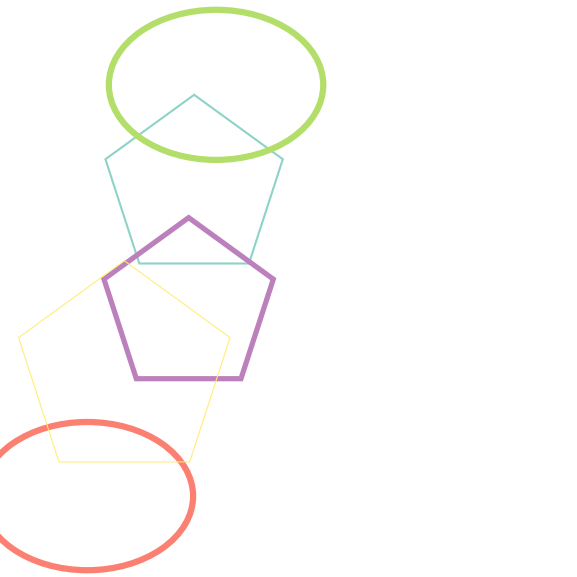[{"shape": "pentagon", "thickness": 1, "radius": 0.81, "center": [0.336, 0.674]}, {"shape": "oval", "thickness": 3, "radius": 0.92, "center": [0.151, 0.14]}, {"shape": "oval", "thickness": 3, "radius": 0.93, "center": [0.374, 0.852]}, {"shape": "pentagon", "thickness": 2.5, "radius": 0.77, "center": [0.327, 0.468]}, {"shape": "pentagon", "thickness": 0.5, "radius": 0.96, "center": [0.215, 0.355]}]